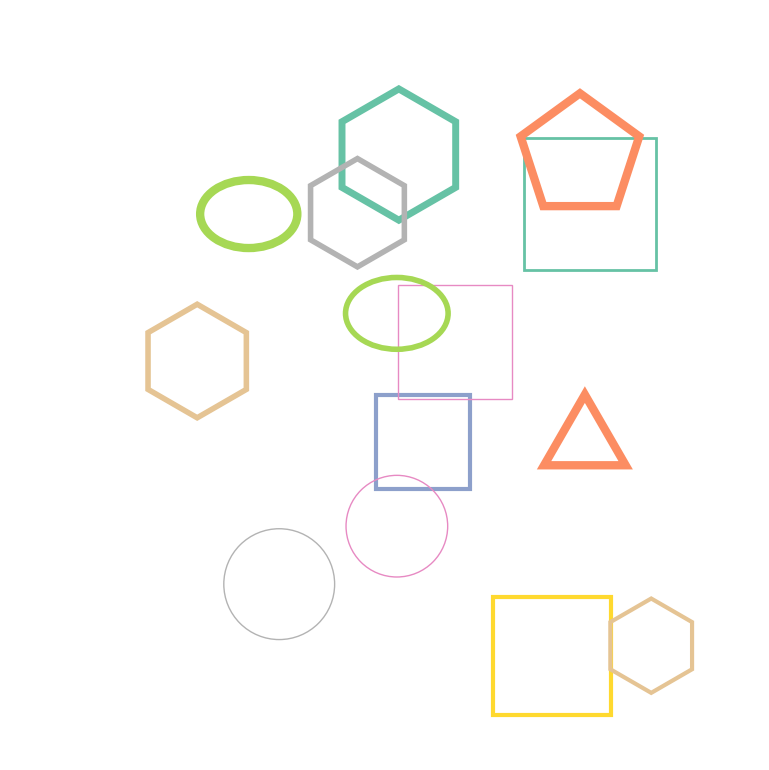[{"shape": "hexagon", "thickness": 2.5, "radius": 0.43, "center": [0.518, 0.799]}, {"shape": "square", "thickness": 1, "radius": 0.43, "center": [0.766, 0.735]}, {"shape": "triangle", "thickness": 3, "radius": 0.31, "center": [0.76, 0.426]}, {"shape": "pentagon", "thickness": 3, "radius": 0.4, "center": [0.753, 0.798]}, {"shape": "square", "thickness": 1.5, "radius": 0.31, "center": [0.549, 0.426]}, {"shape": "square", "thickness": 0.5, "radius": 0.37, "center": [0.591, 0.555]}, {"shape": "circle", "thickness": 0.5, "radius": 0.33, "center": [0.515, 0.317]}, {"shape": "oval", "thickness": 2, "radius": 0.33, "center": [0.515, 0.593]}, {"shape": "oval", "thickness": 3, "radius": 0.32, "center": [0.323, 0.722]}, {"shape": "square", "thickness": 1.5, "radius": 0.38, "center": [0.717, 0.148]}, {"shape": "hexagon", "thickness": 1.5, "radius": 0.31, "center": [0.846, 0.161]}, {"shape": "hexagon", "thickness": 2, "radius": 0.37, "center": [0.256, 0.531]}, {"shape": "circle", "thickness": 0.5, "radius": 0.36, "center": [0.363, 0.241]}, {"shape": "hexagon", "thickness": 2, "radius": 0.35, "center": [0.464, 0.724]}]